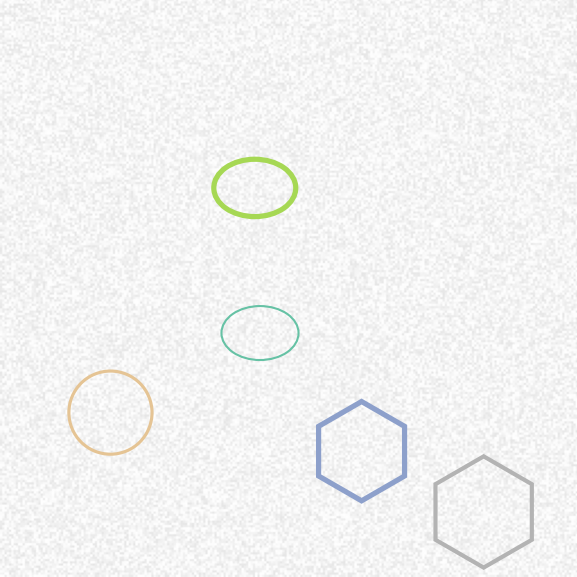[{"shape": "oval", "thickness": 1, "radius": 0.33, "center": [0.45, 0.422]}, {"shape": "hexagon", "thickness": 2.5, "radius": 0.43, "center": [0.626, 0.218]}, {"shape": "oval", "thickness": 2.5, "radius": 0.35, "center": [0.441, 0.674]}, {"shape": "circle", "thickness": 1.5, "radius": 0.36, "center": [0.191, 0.285]}, {"shape": "hexagon", "thickness": 2, "radius": 0.48, "center": [0.838, 0.113]}]